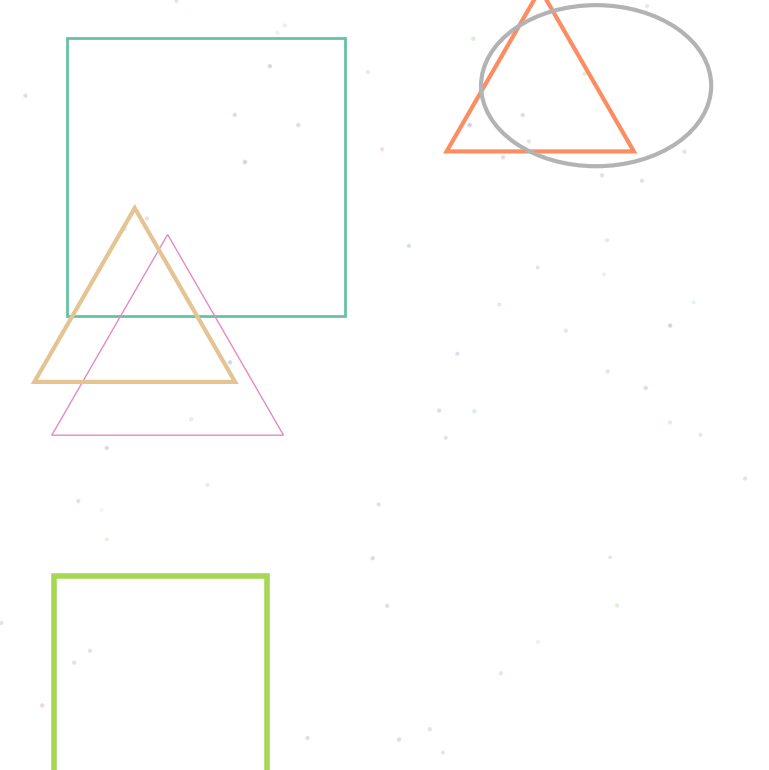[{"shape": "square", "thickness": 1, "radius": 0.9, "center": [0.268, 0.77]}, {"shape": "triangle", "thickness": 1.5, "radius": 0.7, "center": [0.702, 0.874]}, {"shape": "triangle", "thickness": 0.5, "radius": 0.87, "center": [0.218, 0.522]}, {"shape": "square", "thickness": 2, "radius": 0.69, "center": [0.208, 0.114]}, {"shape": "triangle", "thickness": 1.5, "radius": 0.75, "center": [0.175, 0.579]}, {"shape": "oval", "thickness": 1.5, "radius": 0.75, "center": [0.774, 0.889]}]